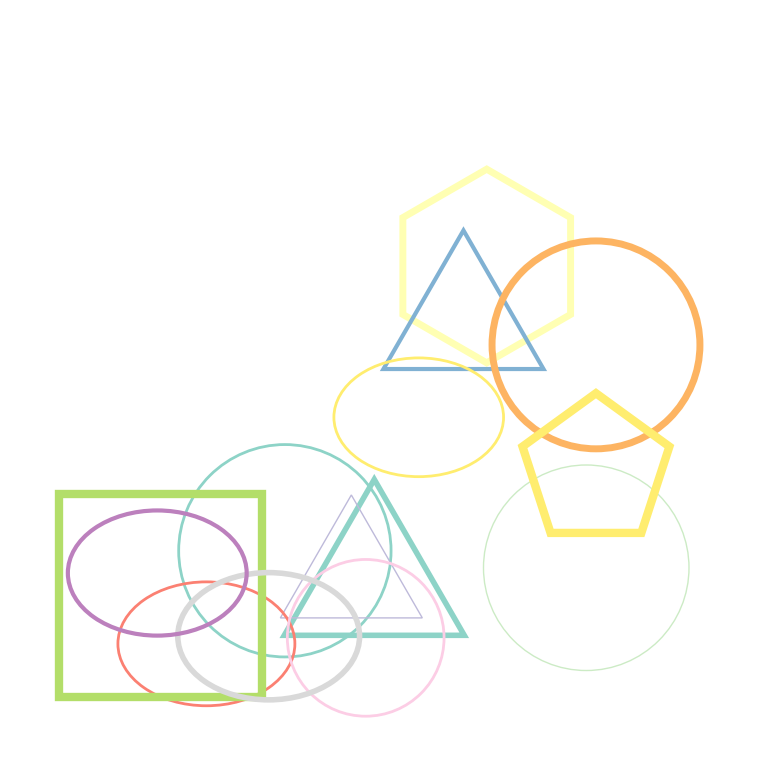[{"shape": "circle", "thickness": 1, "radius": 0.69, "center": [0.37, 0.285]}, {"shape": "triangle", "thickness": 2, "radius": 0.67, "center": [0.486, 0.242]}, {"shape": "hexagon", "thickness": 2.5, "radius": 0.63, "center": [0.632, 0.655]}, {"shape": "triangle", "thickness": 0.5, "radius": 0.53, "center": [0.456, 0.251]}, {"shape": "oval", "thickness": 1, "radius": 0.57, "center": [0.268, 0.164]}, {"shape": "triangle", "thickness": 1.5, "radius": 0.6, "center": [0.602, 0.581]}, {"shape": "circle", "thickness": 2.5, "radius": 0.67, "center": [0.774, 0.552]}, {"shape": "square", "thickness": 3, "radius": 0.66, "center": [0.208, 0.227]}, {"shape": "circle", "thickness": 1, "radius": 0.51, "center": [0.475, 0.172]}, {"shape": "oval", "thickness": 2, "radius": 0.59, "center": [0.349, 0.174]}, {"shape": "oval", "thickness": 1.5, "radius": 0.58, "center": [0.204, 0.256]}, {"shape": "circle", "thickness": 0.5, "radius": 0.67, "center": [0.761, 0.263]}, {"shape": "pentagon", "thickness": 3, "radius": 0.5, "center": [0.774, 0.389]}, {"shape": "oval", "thickness": 1, "radius": 0.55, "center": [0.544, 0.458]}]